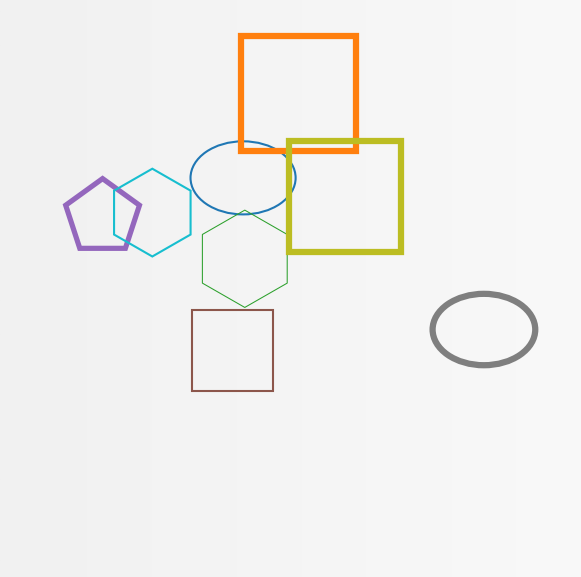[{"shape": "oval", "thickness": 1, "radius": 0.45, "center": [0.418, 0.691]}, {"shape": "square", "thickness": 3, "radius": 0.49, "center": [0.514, 0.837]}, {"shape": "hexagon", "thickness": 0.5, "radius": 0.42, "center": [0.421, 0.551]}, {"shape": "pentagon", "thickness": 2.5, "radius": 0.33, "center": [0.176, 0.623]}, {"shape": "square", "thickness": 1, "radius": 0.35, "center": [0.4, 0.392]}, {"shape": "oval", "thickness": 3, "radius": 0.44, "center": [0.833, 0.429]}, {"shape": "square", "thickness": 3, "radius": 0.48, "center": [0.594, 0.658]}, {"shape": "hexagon", "thickness": 1, "radius": 0.38, "center": [0.262, 0.631]}]